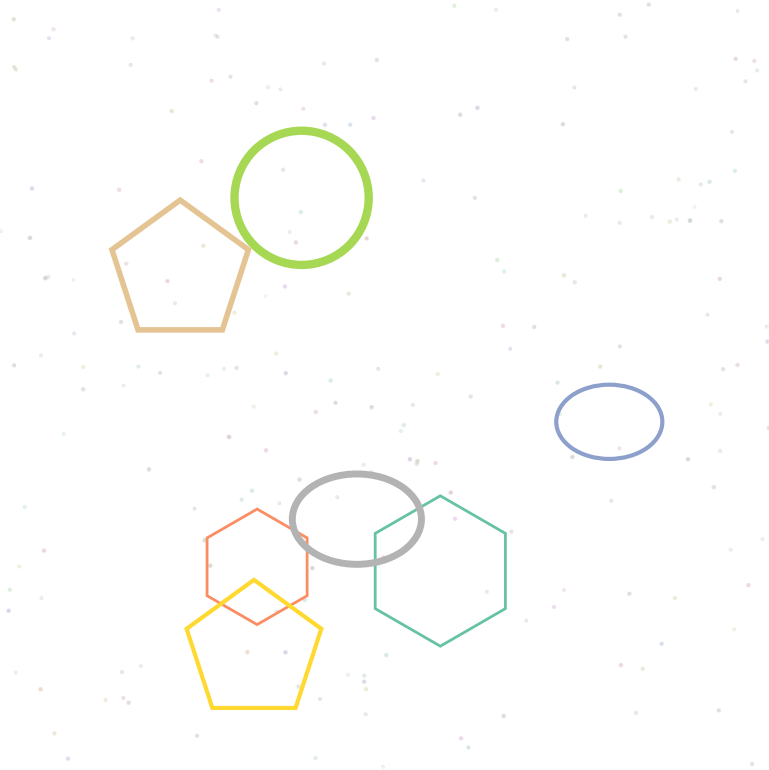[{"shape": "hexagon", "thickness": 1, "radius": 0.49, "center": [0.572, 0.258]}, {"shape": "hexagon", "thickness": 1, "radius": 0.38, "center": [0.334, 0.264]}, {"shape": "oval", "thickness": 1.5, "radius": 0.34, "center": [0.791, 0.452]}, {"shape": "circle", "thickness": 3, "radius": 0.44, "center": [0.392, 0.743]}, {"shape": "pentagon", "thickness": 1.5, "radius": 0.46, "center": [0.33, 0.155]}, {"shape": "pentagon", "thickness": 2, "radius": 0.47, "center": [0.234, 0.647]}, {"shape": "oval", "thickness": 2.5, "radius": 0.42, "center": [0.463, 0.326]}]